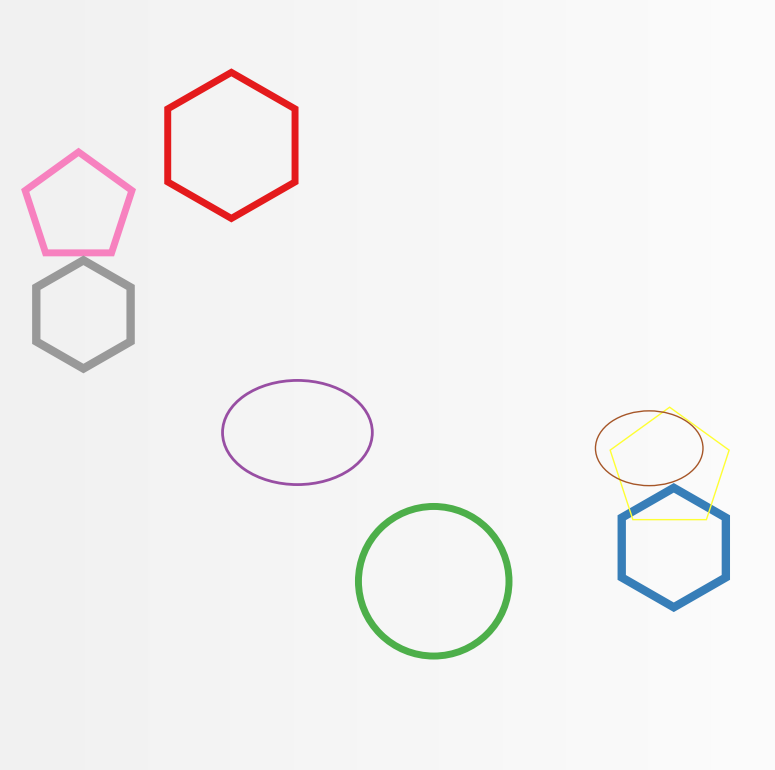[{"shape": "hexagon", "thickness": 2.5, "radius": 0.47, "center": [0.299, 0.811]}, {"shape": "hexagon", "thickness": 3, "radius": 0.39, "center": [0.869, 0.289]}, {"shape": "circle", "thickness": 2.5, "radius": 0.49, "center": [0.56, 0.245]}, {"shape": "oval", "thickness": 1, "radius": 0.48, "center": [0.384, 0.438]}, {"shape": "pentagon", "thickness": 0.5, "radius": 0.4, "center": [0.864, 0.39]}, {"shape": "oval", "thickness": 0.5, "radius": 0.35, "center": [0.838, 0.418]}, {"shape": "pentagon", "thickness": 2.5, "radius": 0.36, "center": [0.101, 0.73]}, {"shape": "hexagon", "thickness": 3, "radius": 0.35, "center": [0.108, 0.592]}]